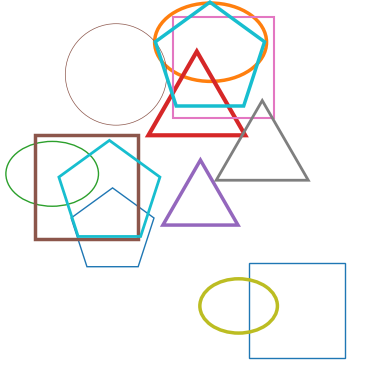[{"shape": "pentagon", "thickness": 1, "radius": 0.57, "center": [0.292, 0.399]}, {"shape": "square", "thickness": 1, "radius": 0.62, "center": [0.772, 0.193]}, {"shape": "oval", "thickness": 2.5, "radius": 0.73, "center": [0.547, 0.89]}, {"shape": "oval", "thickness": 1, "radius": 0.6, "center": [0.136, 0.548]}, {"shape": "triangle", "thickness": 3, "radius": 0.73, "center": [0.511, 0.721]}, {"shape": "triangle", "thickness": 2.5, "radius": 0.56, "center": [0.521, 0.472]}, {"shape": "circle", "thickness": 0.5, "radius": 0.66, "center": [0.301, 0.807]}, {"shape": "square", "thickness": 2.5, "radius": 0.67, "center": [0.225, 0.514]}, {"shape": "square", "thickness": 1.5, "radius": 0.65, "center": [0.581, 0.825]}, {"shape": "triangle", "thickness": 2, "radius": 0.69, "center": [0.681, 0.601]}, {"shape": "oval", "thickness": 2.5, "radius": 0.5, "center": [0.62, 0.205]}, {"shape": "pentagon", "thickness": 2.5, "radius": 0.75, "center": [0.545, 0.845]}, {"shape": "pentagon", "thickness": 2, "radius": 0.69, "center": [0.284, 0.497]}]